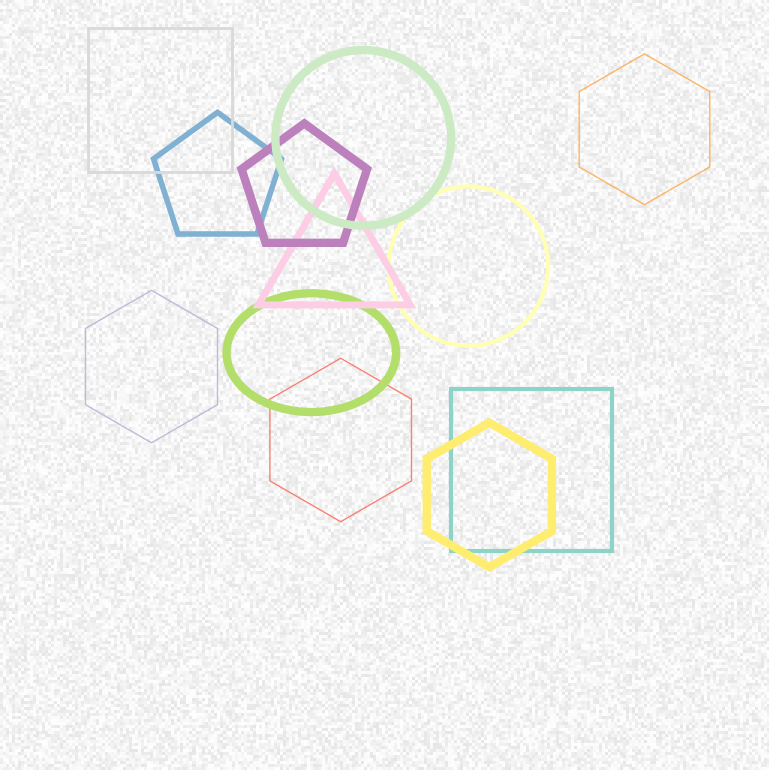[{"shape": "square", "thickness": 1.5, "radius": 0.52, "center": [0.69, 0.39]}, {"shape": "circle", "thickness": 1.5, "radius": 0.52, "center": [0.608, 0.654]}, {"shape": "hexagon", "thickness": 0.5, "radius": 0.5, "center": [0.197, 0.524]}, {"shape": "hexagon", "thickness": 0.5, "radius": 0.53, "center": [0.442, 0.429]}, {"shape": "pentagon", "thickness": 2, "radius": 0.44, "center": [0.282, 0.767]}, {"shape": "hexagon", "thickness": 0.5, "radius": 0.49, "center": [0.837, 0.832]}, {"shape": "oval", "thickness": 3, "radius": 0.55, "center": [0.404, 0.542]}, {"shape": "triangle", "thickness": 2.5, "radius": 0.57, "center": [0.434, 0.661]}, {"shape": "square", "thickness": 1, "radius": 0.47, "center": [0.208, 0.87]}, {"shape": "pentagon", "thickness": 3, "radius": 0.43, "center": [0.395, 0.754]}, {"shape": "circle", "thickness": 3, "radius": 0.57, "center": [0.472, 0.821]}, {"shape": "hexagon", "thickness": 3, "radius": 0.47, "center": [0.636, 0.357]}]